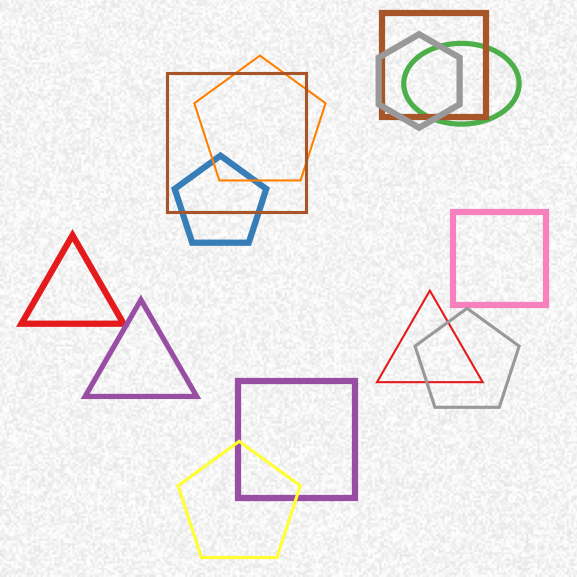[{"shape": "triangle", "thickness": 3, "radius": 0.51, "center": [0.126, 0.49]}, {"shape": "triangle", "thickness": 1, "radius": 0.53, "center": [0.744, 0.39]}, {"shape": "pentagon", "thickness": 3, "radius": 0.42, "center": [0.382, 0.646]}, {"shape": "oval", "thickness": 2.5, "radius": 0.5, "center": [0.799, 0.854]}, {"shape": "square", "thickness": 3, "radius": 0.51, "center": [0.513, 0.238]}, {"shape": "triangle", "thickness": 2.5, "radius": 0.56, "center": [0.244, 0.368]}, {"shape": "pentagon", "thickness": 1, "radius": 0.6, "center": [0.45, 0.783]}, {"shape": "pentagon", "thickness": 1.5, "radius": 0.56, "center": [0.414, 0.124]}, {"shape": "square", "thickness": 3, "radius": 0.45, "center": [0.751, 0.887]}, {"shape": "square", "thickness": 1.5, "radius": 0.6, "center": [0.409, 0.752]}, {"shape": "square", "thickness": 3, "radius": 0.4, "center": [0.864, 0.552]}, {"shape": "pentagon", "thickness": 1.5, "radius": 0.47, "center": [0.809, 0.371]}, {"shape": "hexagon", "thickness": 3, "radius": 0.4, "center": [0.726, 0.859]}]